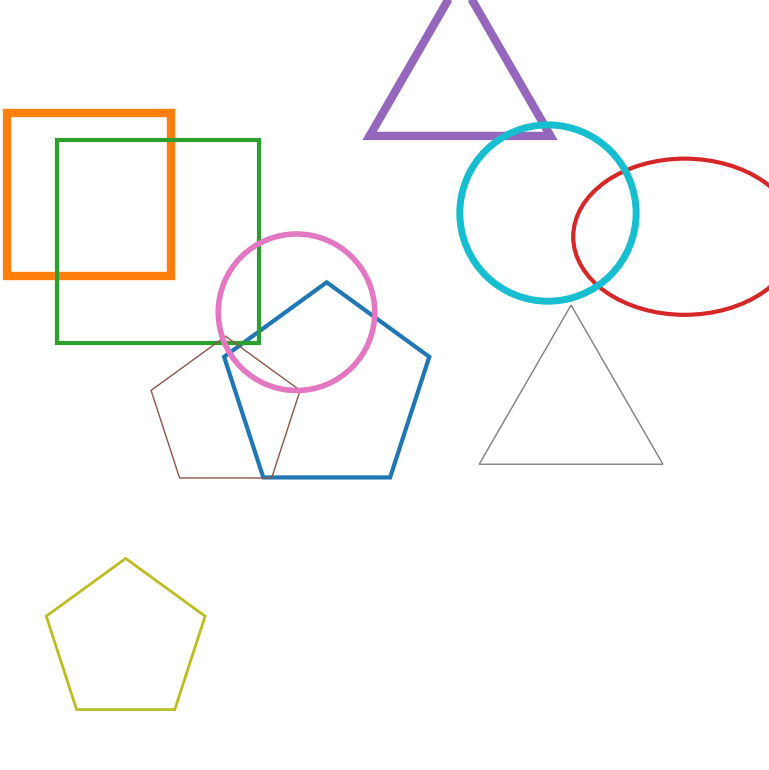[{"shape": "pentagon", "thickness": 1.5, "radius": 0.7, "center": [0.424, 0.493]}, {"shape": "square", "thickness": 3, "radius": 0.53, "center": [0.116, 0.748]}, {"shape": "square", "thickness": 1.5, "radius": 0.66, "center": [0.205, 0.686]}, {"shape": "oval", "thickness": 1.5, "radius": 0.72, "center": [0.889, 0.693]}, {"shape": "triangle", "thickness": 3, "radius": 0.68, "center": [0.597, 0.891]}, {"shape": "pentagon", "thickness": 0.5, "radius": 0.51, "center": [0.293, 0.462]}, {"shape": "circle", "thickness": 2, "radius": 0.51, "center": [0.385, 0.594]}, {"shape": "triangle", "thickness": 0.5, "radius": 0.69, "center": [0.742, 0.466]}, {"shape": "pentagon", "thickness": 1, "radius": 0.54, "center": [0.163, 0.166]}, {"shape": "circle", "thickness": 2.5, "radius": 0.57, "center": [0.712, 0.723]}]